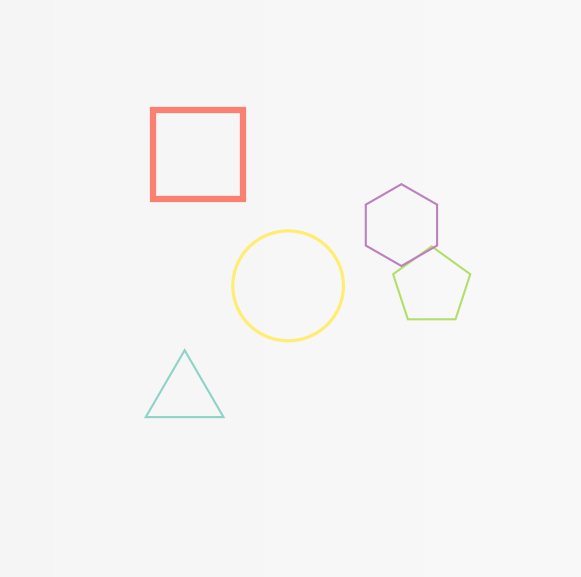[{"shape": "triangle", "thickness": 1, "radius": 0.39, "center": [0.318, 0.315]}, {"shape": "square", "thickness": 3, "radius": 0.39, "center": [0.34, 0.732]}, {"shape": "pentagon", "thickness": 1, "radius": 0.35, "center": [0.743, 0.503]}, {"shape": "hexagon", "thickness": 1, "radius": 0.35, "center": [0.691, 0.609]}, {"shape": "circle", "thickness": 1.5, "radius": 0.48, "center": [0.496, 0.504]}]